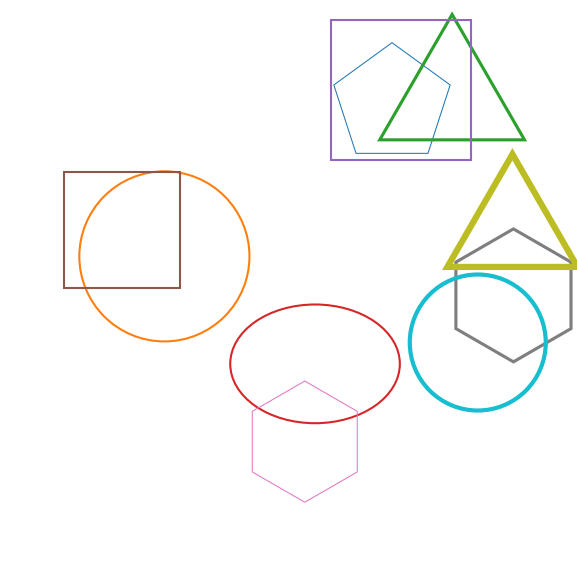[{"shape": "pentagon", "thickness": 0.5, "radius": 0.53, "center": [0.679, 0.819]}, {"shape": "circle", "thickness": 1, "radius": 0.74, "center": [0.285, 0.555]}, {"shape": "triangle", "thickness": 1.5, "radius": 0.72, "center": [0.783, 0.829]}, {"shape": "oval", "thickness": 1, "radius": 0.73, "center": [0.546, 0.369]}, {"shape": "square", "thickness": 1, "radius": 0.61, "center": [0.695, 0.843]}, {"shape": "square", "thickness": 1, "radius": 0.5, "center": [0.212, 0.601]}, {"shape": "hexagon", "thickness": 0.5, "radius": 0.52, "center": [0.528, 0.234]}, {"shape": "hexagon", "thickness": 1.5, "radius": 0.58, "center": [0.889, 0.488]}, {"shape": "triangle", "thickness": 3, "radius": 0.65, "center": [0.887, 0.602]}, {"shape": "circle", "thickness": 2, "radius": 0.59, "center": [0.827, 0.406]}]